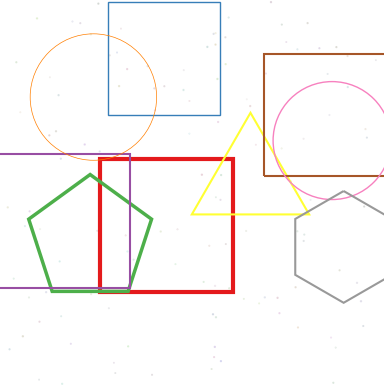[{"shape": "square", "thickness": 3, "radius": 0.86, "center": [0.432, 0.414]}, {"shape": "square", "thickness": 1, "radius": 0.73, "center": [0.426, 0.848]}, {"shape": "pentagon", "thickness": 2.5, "radius": 0.84, "center": [0.234, 0.379]}, {"shape": "square", "thickness": 1.5, "radius": 0.87, "center": [0.164, 0.426]}, {"shape": "circle", "thickness": 0.5, "radius": 0.82, "center": [0.243, 0.748]}, {"shape": "triangle", "thickness": 1.5, "radius": 0.88, "center": [0.651, 0.531]}, {"shape": "square", "thickness": 1.5, "radius": 0.79, "center": [0.843, 0.701]}, {"shape": "circle", "thickness": 1, "radius": 0.77, "center": [0.863, 0.635]}, {"shape": "hexagon", "thickness": 1.5, "radius": 0.73, "center": [0.893, 0.359]}]